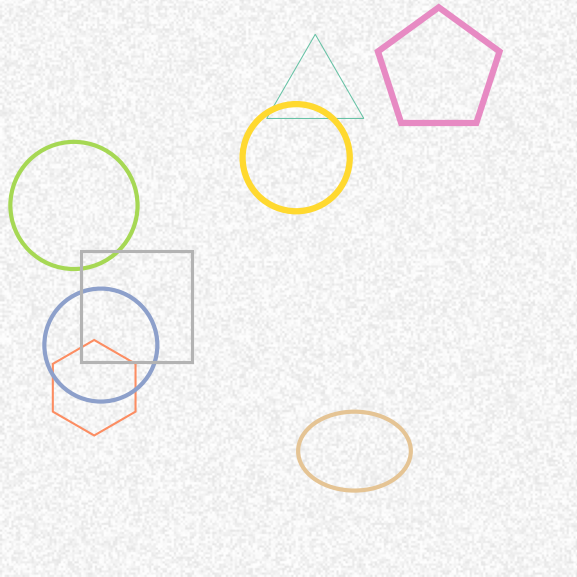[{"shape": "triangle", "thickness": 0.5, "radius": 0.49, "center": [0.546, 0.843]}, {"shape": "hexagon", "thickness": 1, "radius": 0.41, "center": [0.163, 0.328]}, {"shape": "circle", "thickness": 2, "radius": 0.49, "center": [0.175, 0.402]}, {"shape": "pentagon", "thickness": 3, "radius": 0.55, "center": [0.76, 0.876]}, {"shape": "circle", "thickness": 2, "radius": 0.55, "center": [0.128, 0.643]}, {"shape": "circle", "thickness": 3, "radius": 0.46, "center": [0.513, 0.726]}, {"shape": "oval", "thickness": 2, "radius": 0.49, "center": [0.614, 0.218]}, {"shape": "square", "thickness": 1.5, "radius": 0.48, "center": [0.237, 0.469]}]